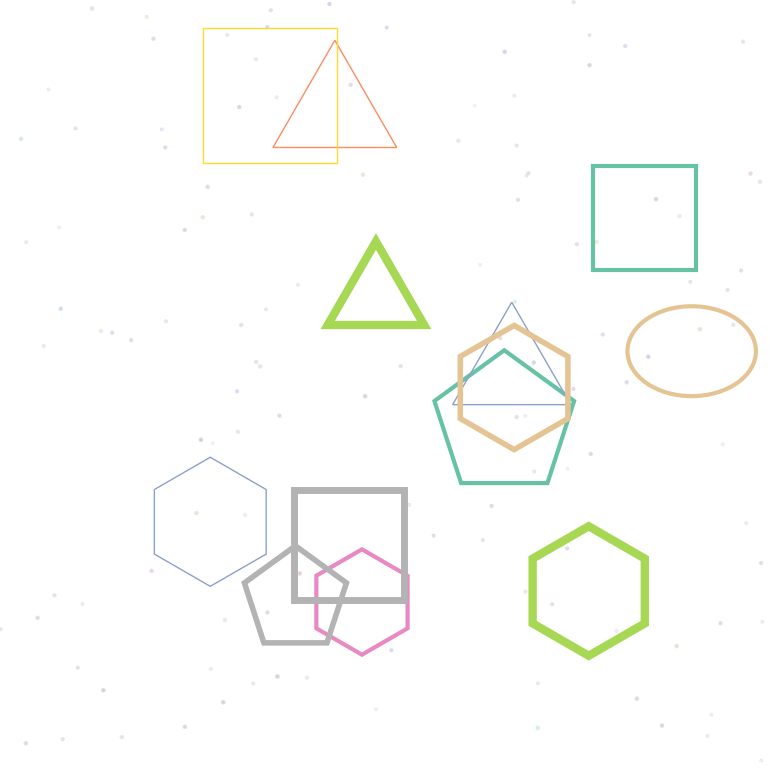[{"shape": "pentagon", "thickness": 1.5, "radius": 0.48, "center": [0.655, 0.45]}, {"shape": "square", "thickness": 1.5, "radius": 0.34, "center": [0.837, 0.717]}, {"shape": "triangle", "thickness": 0.5, "radius": 0.46, "center": [0.435, 0.855]}, {"shape": "hexagon", "thickness": 0.5, "radius": 0.42, "center": [0.273, 0.322]}, {"shape": "triangle", "thickness": 0.5, "radius": 0.44, "center": [0.665, 0.519]}, {"shape": "hexagon", "thickness": 1.5, "radius": 0.34, "center": [0.47, 0.218]}, {"shape": "triangle", "thickness": 3, "radius": 0.36, "center": [0.488, 0.614]}, {"shape": "hexagon", "thickness": 3, "radius": 0.42, "center": [0.765, 0.232]}, {"shape": "square", "thickness": 0.5, "radius": 0.44, "center": [0.351, 0.876]}, {"shape": "oval", "thickness": 1.5, "radius": 0.42, "center": [0.898, 0.544]}, {"shape": "hexagon", "thickness": 2, "radius": 0.4, "center": [0.668, 0.497]}, {"shape": "pentagon", "thickness": 2, "radius": 0.35, "center": [0.384, 0.221]}, {"shape": "square", "thickness": 2.5, "radius": 0.36, "center": [0.453, 0.292]}]